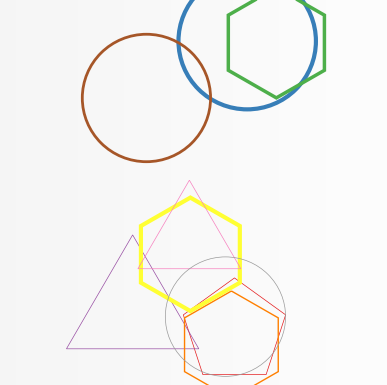[{"shape": "pentagon", "thickness": 0.5, "radius": 0.69, "center": [0.605, 0.139]}, {"shape": "circle", "thickness": 3, "radius": 0.89, "center": [0.638, 0.893]}, {"shape": "hexagon", "thickness": 2.5, "radius": 0.72, "center": [0.713, 0.889]}, {"shape": "triangle", "thickness": 0.5, "radius": 0.99, "center": [0.342, 0.193]}, {"shape": "hexagon", "thickness": 1, "radius": 0.7, "center": [0.597, 0.105]}, {"shape": "hexagon", "thickness": 3, "radius": 0.74, "center": [0.491, 0.339]}, {"shape": "circle", "thickness": 2, "radius": 0.83, "center": [0.378, 0.746]}, {"shape": "triangle", "thickness": 0.5, "radius": 0.77, "center": [0.489, 0.379]}, {"shape": "circle", "thickness": 0.5, "radius": 0.78, "center": [0.582, 0.178]}]